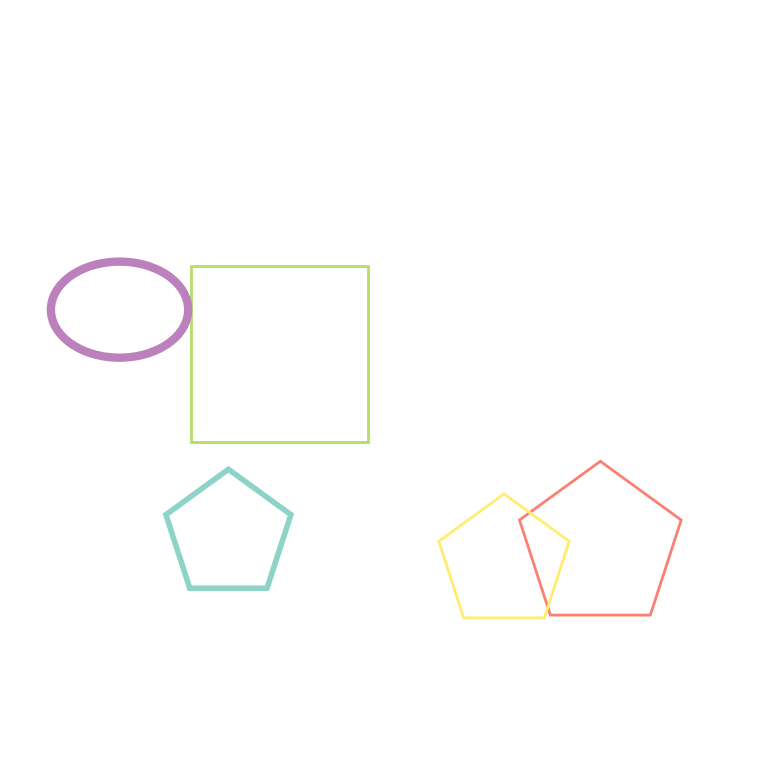[{"shape": "pentagon", "thickness": 2, "radius": 0.43, "center": [0.297, 0.305]}, {"shape": "pentagon", "thickness": 1, "radius": 0.55, "center": [0.78, 0.291]}, {"shape": "square", "thickness": 1, "radius": 0.57, "center": [0.363, 0.54]}, {"shape": "oval", "thickness": 3, "radius": 0.45, "center": [0.155, 0.598]}, {"shape": "pentagon", "thickness": 1, "radius": 0.45, "center": [0.655, 0.27]}]